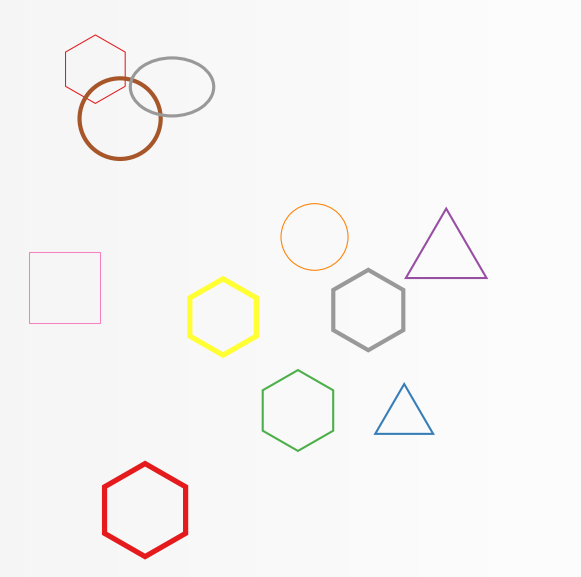[{"shape": "hexagon", "thickness": 2.5, "radius": 0.4, "center": [0.25, 0.116]}, {"shape": "hexagon", "thickness": 0.5, "radius": 0.3, "center": [0.164, 0.879]}, {"shape": "triangle", "thickness": 1, "radius": 0.29, "center": [0.695, 0.277]}, {"shape": "hexagon", "thickness": 1, "radius": 0.35, "center": [0.513, 0.288]}, {"shape": "triangle", "thickness": 1, "radius": 0.4, "center": [0.768, 0.558]}, {"shape": "circle", "thickness": 0.5, "radius": 0.29, "center": [0.541, 0.589]}, {"shape": "hexagon", "thickness": 2.5, "radius": 0.33, "center": [0.384, 0.45]}, {"shape": "circle", "thickness": 2, "radius": 0.35, "center": [0.207, 0.794]}, {"shape": "square", "thickness": 0.5, "radius": 0.31, "center": [0.111, 0.502]}, {"shape": "oval", "thickness": 1.5, "radius": 0.36, "center": [0.296, 0.849]}, {"shape": "hexagon", "thickness": 2, "radius": 0.35, "center": [0.634, 0.462]}]